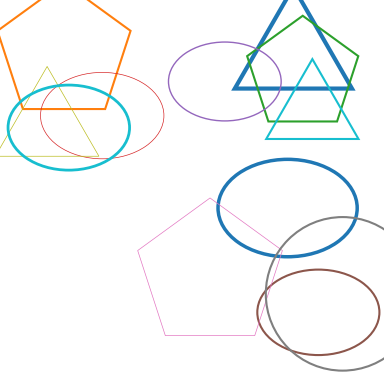[{"shape": "oval", "thickness": 2.5, "radius": 0.9, "center": [0.747, 0.46]}, {"shape": "triangle", "thickness": 3, "radius": 0.88, "center": [0.762, 0.858]}, {"shape": "pentagon", "thickness": 1.5, "radius": 0.91, "center": [0.166, 0.864]}, {"shape": "pentagon", "thickness": 1.5, "radius": 0.76, "center": [0.786, 0.807]}, {"shape": "oval", "thickness": 0.5, "radius": 0.8, "center": [0.265, 0.7]}, {"shape": "oval", "thickness": 1, "radius": 0.73, "center": [0.584, 0.788]}, {"shape": "oval", "thickness": 1.5, "radius": 0.79, "center": [0.827, 0.189]}, {"shape": "pentagon", "thickness": 0.5, "radius": 0.99, "center": [0.546, 0.288]}, {"shape": "circle", "thickness": 1.5, "radius": 1.0, "center": [0.89, 0.237]}, {"shape": "triangle", "thickness": 0.5, "radius": 0.78, "center": [0.122, 0.672]}, {"shape": "triangle", "thickness": 1.5, "radius": 0.69, "center": [0.811, 0.708]}, {"shape": "oval", "thickness": 2, "radius": 0.79, "center": [0.179, 0.669]}]